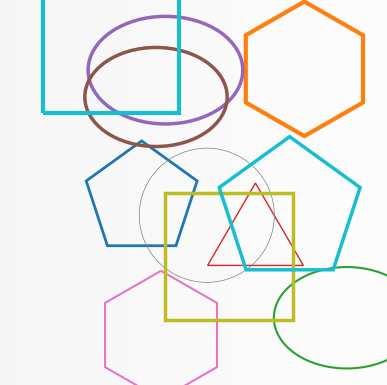[{"shape": "pentagon", "thickness": 2, "radius": 0.75, "center": [0.366, 0.484]}, {"shape": "hexagon", "thickness": 3, "radius": 0.87, "center": [0.786, 0.821]}, {"shape": "oval", "thickness": 1.5, "radius": 0.94, "center": [0.895, 0.175]}, {"shape": "triangle", "thickness": 1, "radius": 0.71, "center": [0.659, 0.382]}, {"shape": "oval", "thickness": 2.5, "radius": 1.0, "center": [0.427, 0.818]}, {"shape": "oval", "thickness": 2.5, "radius": 0.92, "center": [0.403, 0.748]}, {"shape": "hexagon", "thickness": 1.5, "radius": 0.83, "center": [0.415, 0.13]}, {"shape": "circle", "thickness": 0.5, "radius": 0.87, "center": [0.534, 0.441]}, {"shape": "square", "thickness": 2.5, "radius": 0.82, "center": [0.59, 0.333]}, {"shape": "pentagon", "thickness": 2.5, "radius": 0.96, "center": [0.748, 0.454]}, {"shape": "square", "thickness": 3, "radius": 0.88, "center": [0.286, 0.881]}]